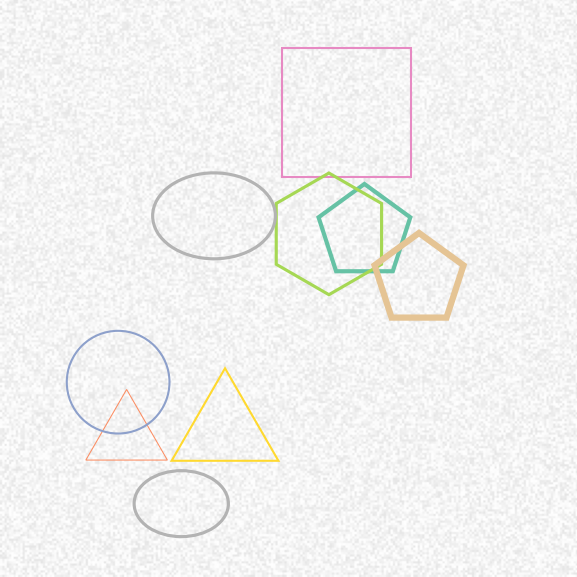[{"shape": "pentagon", "thickness": 2, "radius": 0.42, "center": [0.631, 0.597]}, {"shape": "triangle", "thickness": 0.5, "radius": 0.41, "center": [0.219, 0.243]}, {"shape": "circle", "thickness": 1, "radius": 0.44, "center": [0.205, 0.337]}, {"shape": "square", "thickness": 1, "radius": 0.56, "center": [0.6, 0.804]}, {"shape": "hexagon", "thickness": 1.5, "radius": 0.53, "center": [0.57, 0.594]}, {"shape": "triangle", "thickness": 1, "radius": 0.53, "center": [0.39, 0.255]}, {"shape": "pentagon", "thickness": 3, "radius": 0.4, "center": [0.726, 0.515]}, {"shape": "oval", "thickness": 1.5, "radius": 0.53, "center": [0.371, 0.625]}, {"shape": "oval", "thickness": 1.5, "radius": 0.41, "center": [0.314, 0.127]}]